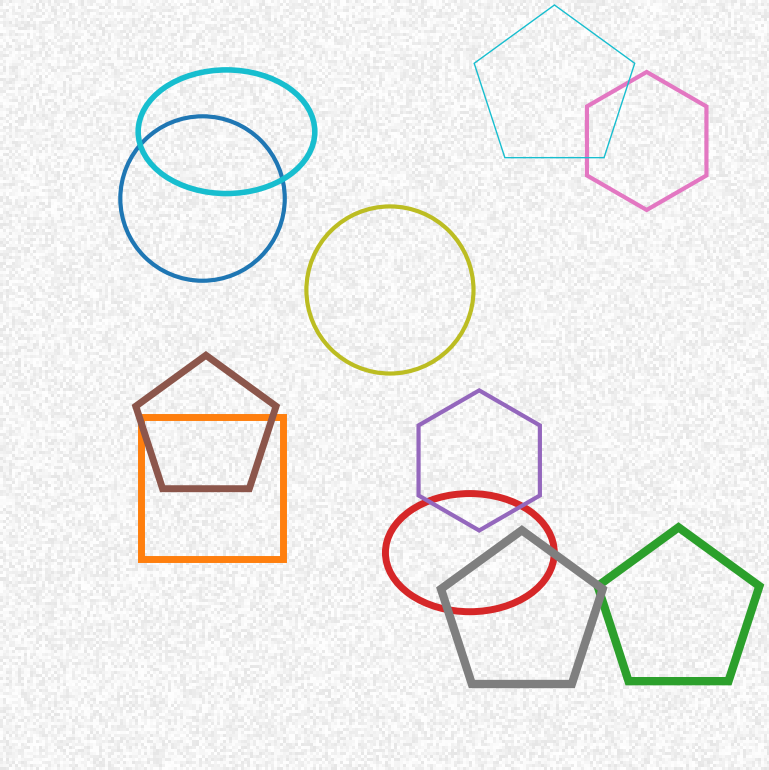[{"shape": "circle", "thickness": 1.5, "radius": 0.53, "center": [0.263, 0.742]}, {"shape": "square", "thickness": 2.5, "radius": 0.46, "center": [0.275, 0.366]}, {"shape": "pentagon", "thickness": 3, "radius": 0.55, "center": [0.881, 0.205]}, {"shape": "oval", "thickness": 2.5, "radius": 0.55, "center": [0.61, 0.282]}, {"shape": "hexagon", "thickness": 1.5, "radius": 0.45, "center": [0.622, 0.402]}, {"shape": "pentagon", "thickness": 2.5, "radius": 0.48, "center": [0.267, 0.443]}, {"shape": "hexagon", "thickness": 1.5, "radius": 0.45, "center": [0.84, 0.817]}, {"shape": "pentagon", "thickness": 3, "radius": 0.55, "center": [0.678, 0.201]}, {"shape": "circle", "thickness": 1.5, "radius": 0.54, "center": [0.506, 0.623]}, {"shape": "oval", "thickness": 2, "radius": 0.57, "center": [0.294, 0.829]}, {"shape": "pentagon", "thickness": 0.5, "radius": 0.55, "center": [0.72, 0.884]}]